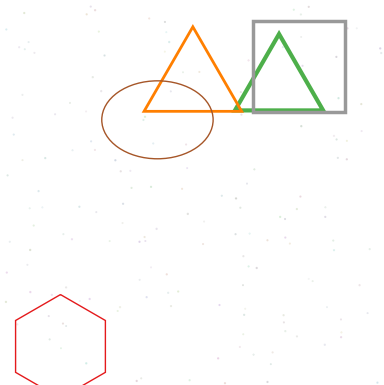[{"shape": "hexagon", "thickness": 1, "radius": 0.67, "center": [0.157, 0.1]}, {"shape": "triangle", "thickness": 3, "radius": 0.66, "center": [0.725, 0.779]}, {"shape": "triangle", "thickness": 2, "radius": 0.73, "center": [0.501, 0.784]}, {"shape": "oval", "thickness": 1, "radius": 0.72, "center": [0.409, 0.689]}, {"shape": "square", "thickness": 2.5, "radius": 0.59, "center": [0.777, 0.827]}]